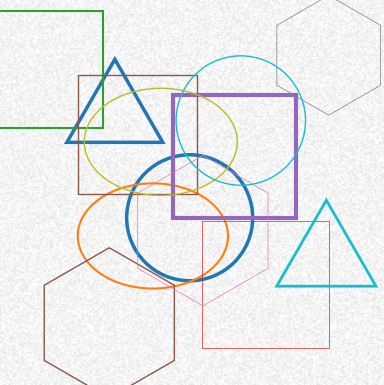[{"shape": "triangle", "thickness": 2.5, "radius": 0.72, "center": [0.298, 0.702]}, {"shape": "circle", "thickness": 2.5, "radius": 0.82, "center": [0.493, 0.434]}, {"shape": "oval", "thickness": 1.5, "radius": 0.98, "center": [0.397, 0.387]}, {"shape": "square", "thickness": 1.5, "radius": 0.76, "center": [0.116, 0.819]}, {"shape": "square", "thickness": 0.5, "radius": 0.82, "center": [0.689, 0.261]}, {"shape": "square", "thickness": 3, "radius": 0.8, "center": [0.61, 0.593]}, {"shape": "hexagon", "thickness": 1, "radius": 0.98, "center": [0.284, 0.161]}, {"shape": "square", "thickness": 1, "radius": 0.77, "center": [0.357, 0.651]}, {"shape": "hexagon", "thickness": 0.5, "radius": 0.98, "center": [0.527, 0.401]}, {"shape": "hexagon", "thickness": 0.5, "radius": 0.78, "center": [0.854, 0.856]}, {"shape": "oval", "thickness": 1, "radius": 0.99, "center": [0.418, 0.632]}, {"shape": "triangle", "thickness": 2, "radius": 0.74, "center": [0.848, 0.331]}, {"shape": "circle", "thickness": 1, "radius": 0.84, "center": [0.625, 0.687]}]